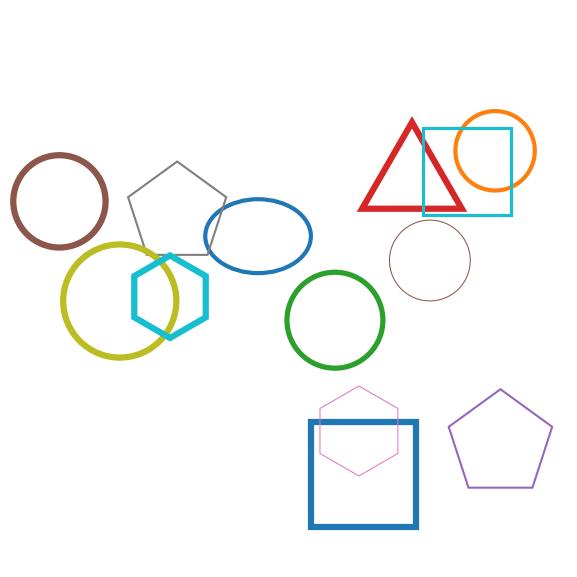[{"shape": "oval", "thickness": 2, "radius": 0.46, "center": [0.447, 0.59]}, {"shape": "square", "thickness": 3, "radius": 0.45, "center": [0.629, 0.177]}, {"shape": "circle", "thickness": 2, "radius": 0.34, "center": [0.857, 0.738]}, {"shape": "circle", "thickness": 2.5, "radius": 0.42, "center": [0.58, 0.445]}, {"shape": "triangle", "thickness": 3, "radius": 0.5, "center": [0.713, 0.688]}, {"shape": "pentagon", "thickness": 1, "radius": 0.47, "center": [0.867, 0.231]}, {"shape": "circle", "thickness": 3, "radius": 0.4, "center": [0.103, 0.65]}, {"shape": "circle", "thickness": 0.5, "radius": 0.35, "center": [0.744, 0.548]}, {"shape": "hexagon", "thickness": 0.5, "radius": 0.39, "center": [0.621, 0.253]}, {"shape": "pentagon", "thickness": 1, "radius": 0.45, "center": [0.307, 0.63]}, {"shape": "circle", "thickness": 3, "radius": 0.49, "center": [0.207, 0.478]}, {"shape": "square", "thickness": 1.5, "radius": 0.38, "center": [0.809, 0.702]}, {"shape": "hexagon", "thickness": 3, "radius": 0.36, "center": [0.294, 0.485]}]